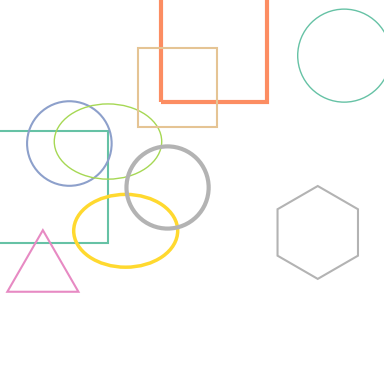[{"shape": "square", "thickness": 1.5, "radius": 0.73, "center": [0.136, 0.514]}, {"shape": "circle", "thickness": 1, "radius": 0.6, "center": [0.894, 0.856]}, {"shape": "square", "thickness": 3, "radius": 0.68, "center": [0.556, 0.871]}, {"shape": "circle", "thickness": 1.5, "radius": 0.55, "center": [0.18, 0.627]}, {"shape": "triangle", "thickness": 1.5, "radius": 0.53, "center": [0.111, 0.295]}, {"shape": "oval", "thickness": 1, "radius": 0.7, "center": [0.28, 0.632]}, {"shape": "oval", "thickness": 2.5, "radius": 0.68, "center": [0.326, 0.401]}, {"shape": "square", "thickness": 1.5, "radius": 0.51, "center": [0.461, 0.773]}, {"shape": "hexagon", "thickness": 1.5, "radius": 0.6, "center": [0.825, 0.396]}, {"shape": "circle", "thickness": 3, "radius": 0.53, "center": [0.435, 0.513]}]